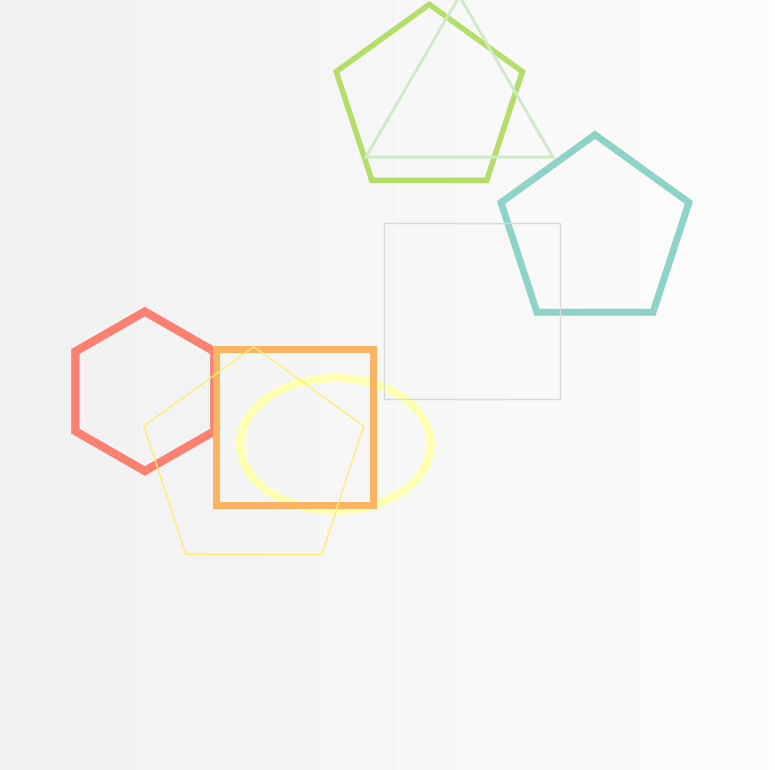[{"shape": "pentagon", "thickness": 2.5, "radius": 0.64, "center": [0.768, 0.698]}, {"shape": "oval", "thickness": 3, "radius": 0.61, "center": [0.433, 0.423]}, {"shape": "hexagon", "thickness": 3, "radius": 0.52, "center": [0.187, 0.492]}, {"shape": "square", "thickness": 2.5, "radius": 0.51, "center": [0.38, 0.445]}, {"shape": "pentagon", "thickness": 2, "radius": 0.63, "center": [0.554, 0.868]}, {"shape": "square", "thickness": 0.5, "radius": 0.57, "center": [0.609, 0.596]}, {"shape": "triangle", "thickness": 1, "radius": 0.7, "center": [0.593, 0.866]}, {"shape": "pentagon", "thickness": 0.5, "radius": 0.75, "center": [0.327, 0.401]}]